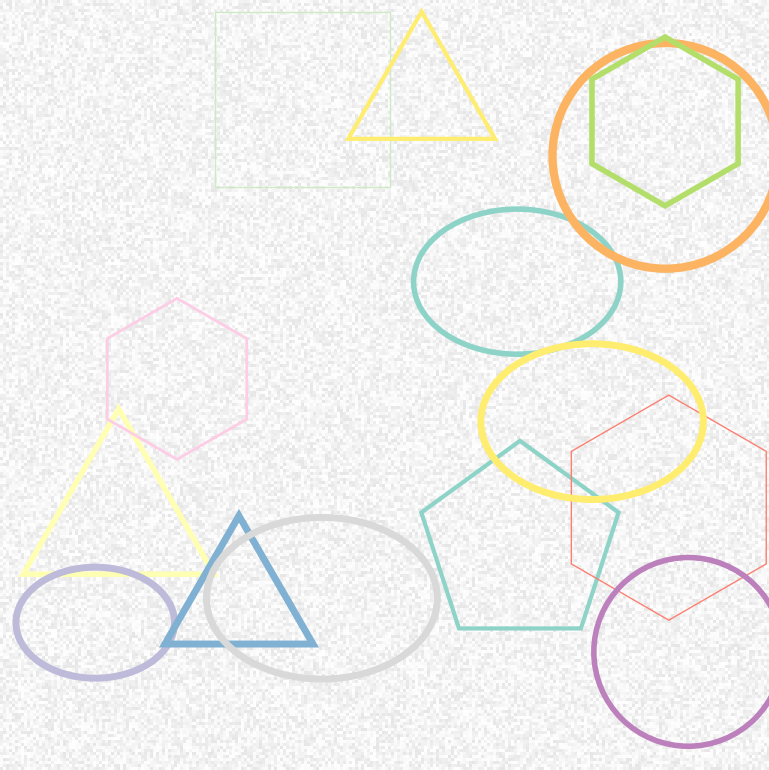[{"shape": "pentagon", "thickness": 1.5, "radius": 0.67, "center": [0.675, 0.293]}, {"shape": "oval", "thickness": 2, "radius": 0.67, "center": [0.672, 0.634]}, {"shape": "triangle", "thickness": 2, "radius": 0.72, "center": [0.154, 0.326]}, {"shape": "oval", "thickness": 2.5, "radius": 0.51, "center": [0.124, 0.191]}, {"shape": "hexagon", "thickness": 0.5, "radius": 0.73, "center": [0.869, 0.341]}, {"shape": "triangle", "thickness": 2.5, "radius": 0.56, "center": [0.31, 0.219]}, {"shape": "circle", "thickness": 3, "radius": 0.73, "center": [0.864, 0.798]}, {"shape": "hexagon", "thickness": 2, "radius": 0.55, "center": [0.864, 0.842]}, {"shape": "hexagon", "thickness": 1, "radius": 0.52, "center": [0.23, 0.508]}, {"shape": "oval", "thickness": 2.5, "radius": 0.75, "center": [0.418, 0.223]}, {"shape": "circle", "thickness": 2, "radius": 0.61, "center": [0.894, 0.153]}, {"shape": "square", "thickness": 0.5, "radius": 0.57, "center": [0.393, 0.871]}, {"shape": "triangle", "thickness": 1.5, "radius": 0.55, "center": [0.548, 0.875]}, {"shape": "oval", "thickness": 2.5, "radius": 0.72, "center": [0.769, 0.452]}]